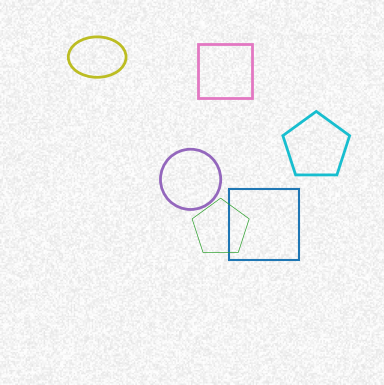[{"shape": "square", "thickness": 1.5, "radius": 0.46, "center": [0.686, 0.416]}, {"shape": "pentagon", "thickness": 0.5, "radius": 0.39, "center": [0.573, 0.407]}, {"shape": "circle", "thickness": 2, "radius": 0.39, "center": [0.495, 0.534]}, {"shape": "square", "thickness": 2, "radius": 0.35, "center": [0.584, 0.815]}, {"shape": "oval", "thickness": 2, "radius": 0.38, "center": [0.252, 0.852]}, {"shape": "pentagon", "thickness": 2, "radius": 0.46, "center": [0.821, 0.619]}]